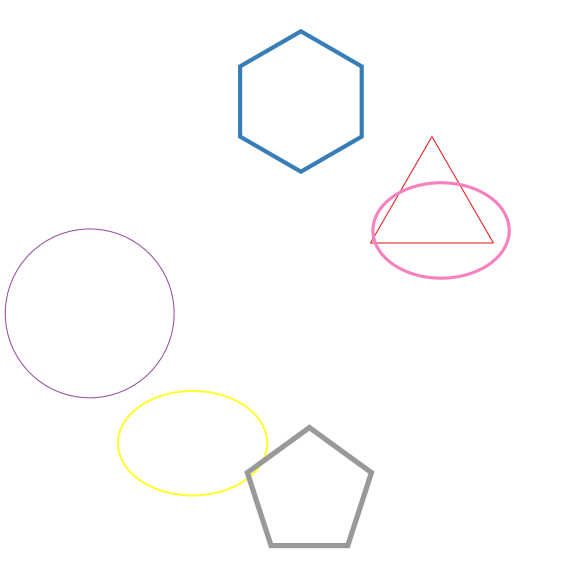[{"shape": "triangle", "thickness": 0.5, "radius": 0.61, "center": [0.748, 0.64]}, {"shape": "hexagon", "thickness": 2, "radius": 0.61, "center": [0.521, 0.823]}, {"shape": "circle", "thickness": 0.5, "radius": 0.73, "center": [0.155, 0.456]}, {"shape": "oval", "thickness": 1, "radius": 0.65, "center": [0.334, 0.232]}, {"shape": "oval", "thickness": 1.5, "radius": 0.59, "center": [0.764, 0.6]}, {"shape": "pentagon", "thickness": 2.5, "radius": 0.56, "center": [0.536, 0.146]}]